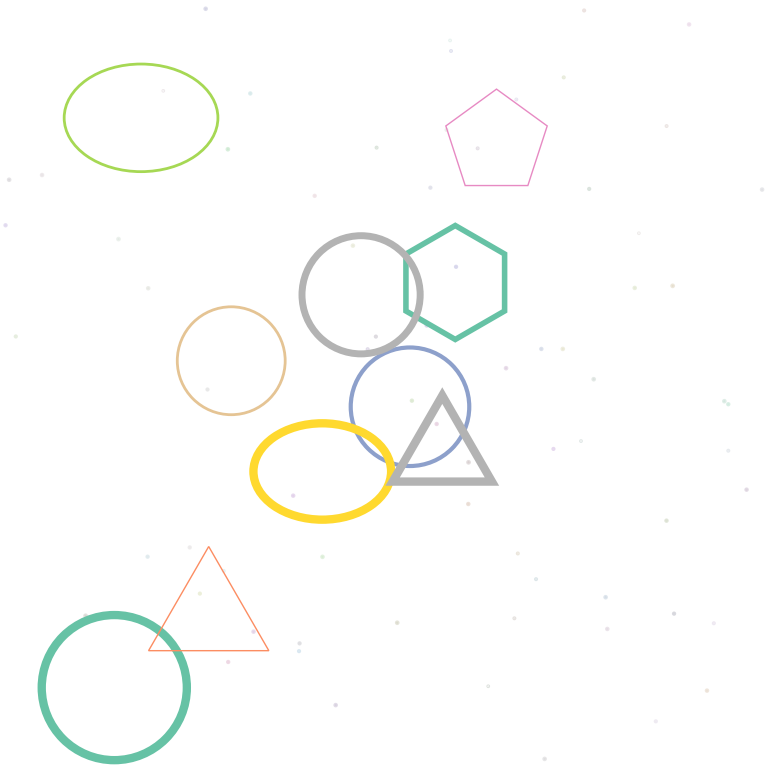[{"shape": "circle", "thickness": 3, "radius": 0.47, "center": [0.148, 0.107]}, {"shape": "hexagon", "thickness": 2, "radius": 0.37, "center": [0.591, 0.633]}, {"shape": "triangle", "thickness": 0.5, "radius": 0.45, "center": [0.271, 0.2]}, {"shape": "circle", "thickness": 1.5, "radius": 0.38, "center": [0.532, 0.472]}, {"shape": "pentagon", "thickness": 0.5, "radius": 0.35, "center": [0.645, 0.815]}, {"shape": "oval", "thickness": 1, "radius": 0.5, "center": [0.183, 0.847]}, {"shape": "oval", "thickness": 3, "radius": 0.45, "center": [0.419, 0.388]}, {"shape": "circle", "thickness": 1, "radius": 0.35, "center": [0.3, 0.531]}, {"shape": "circle", "thickness": 2.5, "radius": 0.38, "center": [0.469, 0.617]}, {"shape": "triangle", "thickness": 3, "radius": 0.37, "center": [0.574, 0.412]}]